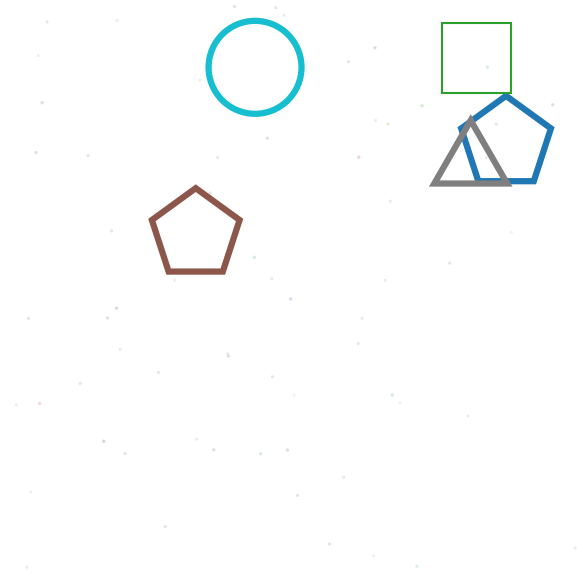[{"shape": "pentagon", "thickness": 3, "radius": 0.41, "center": [0.876, 0.751]}, {"shape": "square", "thickness": 1, "radius": 0.3, "center": [0.825, 0.899]}, {"shape": "pentagon", "thickness": 3, "radius": 0.4, "center": [0.339, 0.593]}, {"shape": "triangle", "thickness": 3, "radius": 0.36, "center": [0.815, 0.718]}, {"shape": "circle", "thickness": 3, "radius": 0.4, "center": [0.442, 0.883]}]